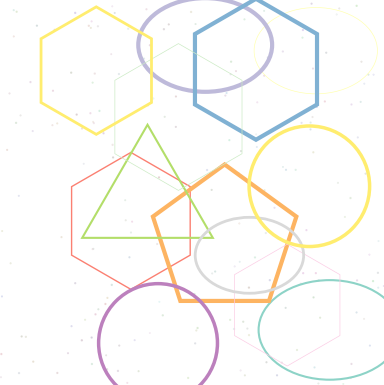[{"shape": "oval", "thickness": 1.5, "radius": 0.92, "center": [0.856, 0.143]}, {"shape": "oval", "thickness": 0.5, "radius": 0.8, "center": [0.82, 0.868]}, {"shape": "oval", "thickness": 3, "radius": 0.87, "center": [0.533, 0.883]}, {"shape": "hexagon", "thickness": 1, "radius": 0.89, "center": [0.34, 0.426]}, {"shape": "hexagon", "thickness": 3, "radius": 0.92, "center": [0.665, 0.82]}, {"shape": "pentagon", "thickness": 3, "radius": 0.98, "center": [0.583, 0.377]}, {"shape": "triangle", "thickness": 1.5, "radius": 0.98, "center": [0.383, 0.48]}, {"shape": "hexagon", "thickness": 0.5, "radius": 0.79, "center": [0.746, 0.207]}, {"shape": "oval", "thickness": 2, "radius": 0.7, "center": [0.648, 0.337]}, {"shape": "circle", "thickness": 2.5, "radius": 0.77, "center": [0.411, 0.109]}, {"shape": "hexagon", "thickness": 0.5, "radius": 0.95, "center": [0.463, 0.696]}, {"shape": "hexagon", "thickness": 2, "radius": 0.83, "center": [0.25, 0.817]}, {"shape": "circle", "thickness": 2.5, "radius": 0.78, "center": [0.803, 0.516]}]